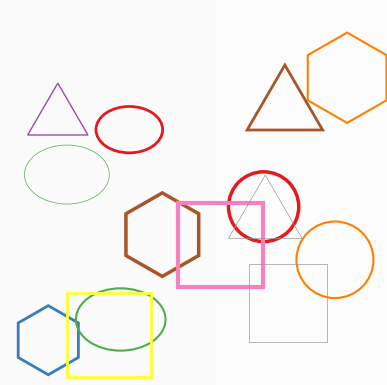[{"shape": "circle", "thickness": 2.5, "radius": 0.45, "center": [0.68, 0.463]}, {"shape": "oval", "thickness": 2, "radius": 0.43, "center": [0.334, 0.663]}, {"shape": "hexagon", "thickness": 2, "radius": 0.45, "center": [0.125, 0.116]}, {"shape": "oval", "thickness": 1.5, "radius": 0.58, "center": [0.312, 0.17]}, {"shape": "oval", "thickness": 0.5, "radius": 0.55, "center": [0.173, 0.547]}, {"shape": "triangle", "thickness": 1, "radius": 0.45, "center": [0.149, 0.694]}, {"shape": "hexagon", "thickness": 1.5, "radius": 0.59, "center": [0.896, 0.798]}, {"shape": "circle", "thickness": 1.5, "radius": 0.5, "center": [0.864, 0.325]}, {"shape": "square", "thickness": 2, "radius": 0.54, "center": [0.282, 0.13]}, {"shape": "triangle", "thickness": 2, "radius": 0.56, "center": [0.735, 0.719]}, {"shape": "hexagon", "thickness": 2.5, "radius": 0.54, "center": [0.419, 0.391]}, {"shape": "square", "thickness": 3, "radius": 0.54, "center": [0.569, 0.365]}, {"shape": "square", "thickness": 0.5, "radius": 0.5, "center": [0.743, 0.212]}, {"shape": "triangle", "thickness": 0.5, "radius": 0.55, "center": [0.685, 0.436]}]